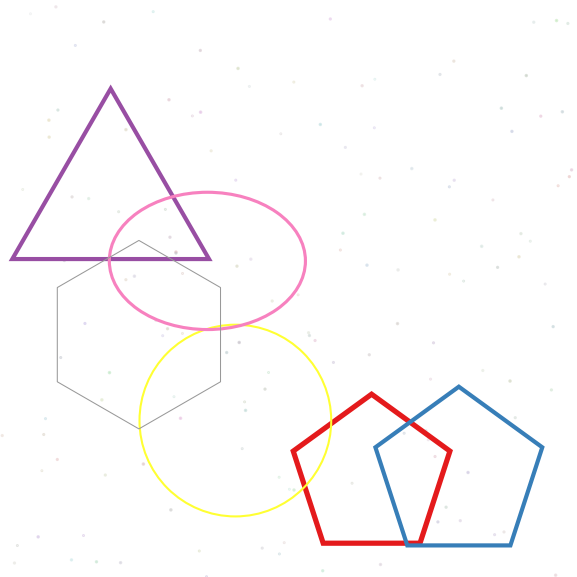[{"shape": "pentagon", "thickness": 2.5, "radius": 0.71, "center": [0.643, 0.174]}, {"shape": "pentagon", "thickness": 2, "radius": 0.76, "center": [0.795, 0.178]}, {"shape": "triangle", "thickness": 2, "radius": 0.98, "center": [0.192, 0.649]}, {"shape": "circle", "thickness": 1, "radius": 0.83, "center": [0.408, 0.271]}, {"shape": "oval", "thickness": 1.5, "radius": 0.85, "center": [0.359, 0.547]}, {"shape": "hexagon", "thickness": 0.5, "radius": 0.82, "center": [0.241, 0.42]}]